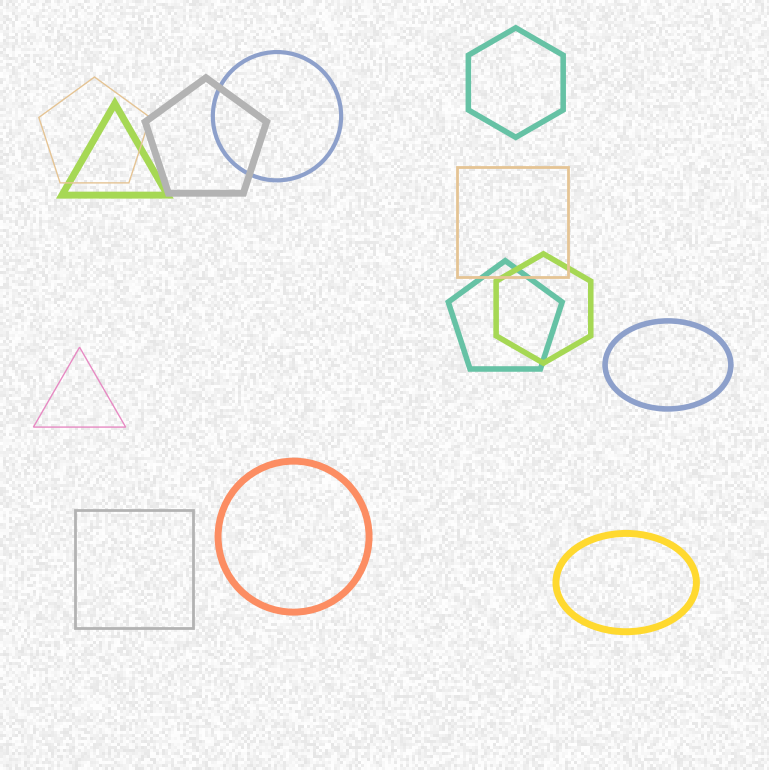[{"shape": "pentagon", "thickness": 2, "radius": 0.39, "center": [0.656, 0.584]}, {"shape": "hexagon", "thickness": 2, "radius": 0.36, "center": [0.67, 0.893]}, {"shape": "circle", "thickness": 2.5, "radius": 0.49, "center": [0.381, 0.303]}, {"shape": "circle", "thickness": 1.5, "radius": 0.42, "center": [0.36, 0.849]}, {"shape": "oval", "thickness": 2, "radius": 0.41, "center": [0.867, 0.526]}, {"shape": "triangle", "thickness": 0.5, "radius": 0.35, "center": [0.103, 0.48]}, {"shape": "hexagon", "thickness": 2, "radius": 0.35, "center": [0.706, 0.599]}, {"shape": "triangle", "thickness": 2.5, "radius": 0.4, "center": [0.149, 0.786]}, {"shape": "oval", "thickness": 2.5, "radius": 0.46, "center": [0.813, 0.243]}, {"shape": "square", "thickness": 1, "radius": 0.36, "center": [0.666, 0.712]}, {"shape": "pentagon", "thickness": 0.5, "radius": 0.38, "center": [0.123, 0.824]}, {"shape": "pentagon", "thickness": 2.5, "radius": 0.41, "center": [0.267, 0.816]}, {"shape": "square", "thickness": 1, "radius": 0.38, "center": [0.174, 0.261]}]